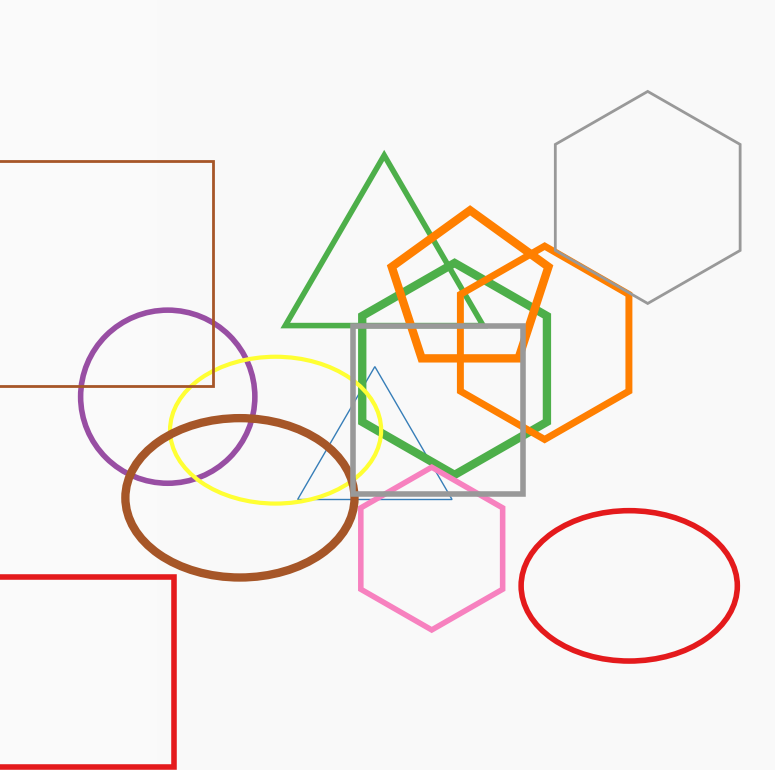[{"shape": "square", "thickness": 2, "radius": 0.62, "center": [0.101, 0.128]}, {"shape": "oval", "thickness": 2, "radius": 0.7, "center": [0.812, 0.239]}, {"shape": "triangle", "thickness": 0.5, "radius": 0.58, "center": [0.484, 0.409]}, {"shape": "hexagon", "thickness": 3, "radius": 0.69, "center": [0.587, 0.521]}, {"shape": "triangle", "thickness": 2, "radius": 0.74, "center": [0.496, 0.651]}, {"shape": "circle", "thickness": 2, "radius": 0.56, "center": [0.216, 0.485]}, {"shape": "hexagon", "thickness": 2.5, "radius": 0.63, "center": [0.703, 0.555]}, {"shape": "pentagon", "thickness": 3, "radius": 0.53, "center": [0.607, 0.621]}, {"shape": "oval", "thickness": 1.5, "radius": 0.68, "center": [0.356, 0.441]}, {"shape": "oval", "thickness": 3, "radius": 0.74, "center": [0.31, 0.353]}, {"shape": "square", "thickness": 1, "radius": 0.73, "center": [0.129, 0.645]}, {"shape": "hexagon", "thickness": 2, "radius": 0.53, "center": [0.557, 0.288]}, {"shape": "hexagon", "thickness": 1, "radius": 0.69, "center": [0.836, 0.744]}, {"shape": "square", "thickness": 2, "radius": 0.55, "center": [0.565, 0.468]}]